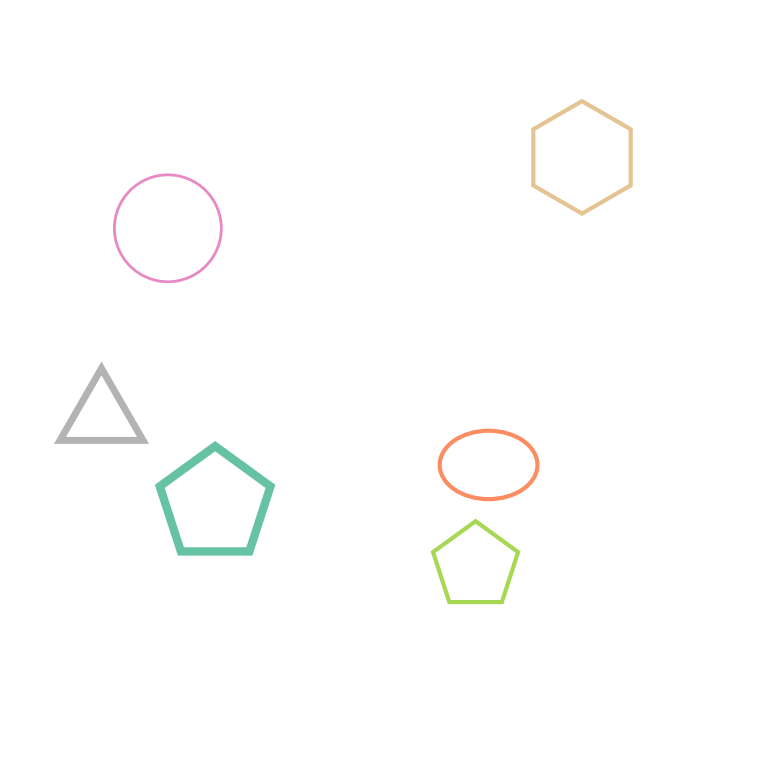[{"shape": "pentagon", "thickness": 3, "radius": 0.38, "center": [0.279, 0.345]}, {"shape": "oval", "thickness": 1.5, "radius": 0.32, "center": [0.635, 0.396]}, {"shape": "circle", "thickness": 1, "radius": 0.35, "center": [0.218, 0.704]}, {"shape": "pentagon", "thickness": 1.5, "radius": 0.29, "center": [0.618, 0.265]}, {"shape": "hexagon", "thickness": 1.5, "radius": 0.37, "center": [0.756, 0.796]}, {"shape": "triangle", "thickness": 2.5, "radius": 0.31, "center": [0.132, 0.459]}]